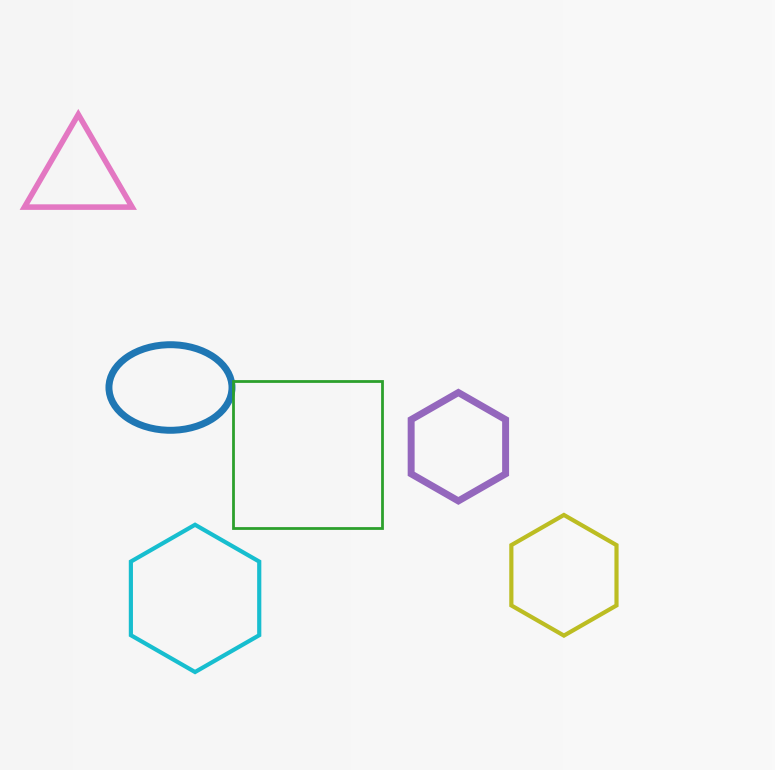[{"shape": "oval", "thickness": 2.5, "radius": 0.4, "center": [0.22, 0.497]}, {"shape": "square", "thickness": 1, "radius": 0.48, "center": [0.397, 0.41]}, {"shape": "hexagon", "thickness": 2.5, "radius": 0.35, "center": [0.591, 0.42]}, {"shape": "triangle", "thickness": 2, "radius": 0.4, "center": [0.101, 0.771]}, {"shape": "hexagon", "thickness": 1.5, "radius": 0.39, "center": [0.728, 0.253]}, {"shape": "hexagon", "thickness": 1.5, "radius": 0.48, "center": [0.252, 0.223]}]